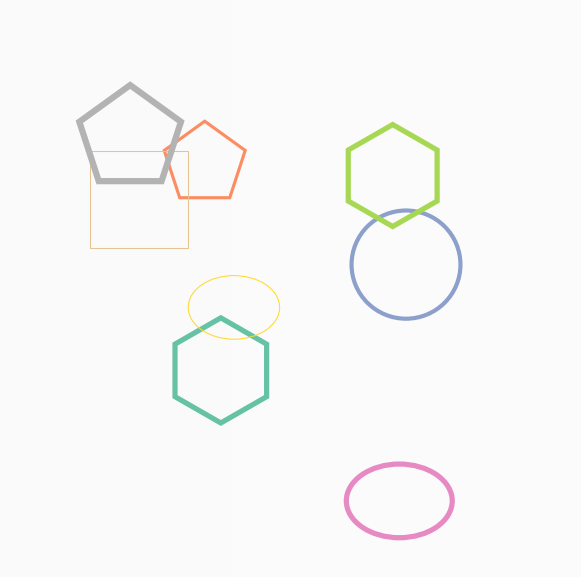[{"shape": "hexagon", "thickness": 2.5, "radius": 0.45, "center": [0.38, 0.358]}, {"shape": "pentagon", "thickness": 1.5, "radius": 0.37, "center": [0.352, 0.716]}, {"shape": "circle", "thickness": 2, "radius": 0.47, "center": [0.699, 0.541]}, {"shape": "oval", "thickness": 2.5, "radius": 0.46, "center": [0.687, 0.132]}, {"shape": "hexagon", "thickness": 2.5, "radius": 0.44, "center": [0.676, 0.695]}, {"shape": "oval", "thickness": 0.5, "radius": 0.39, "center": [0.402, 0.467]}, {"shape": "square", "thickness": 0.5, "radius": 0.42, "center": [0.24, 0.654]}, {"shape": "pentagon", "thickness": 3, "radius": 0.46, "center": [0.224, 0.76]}]